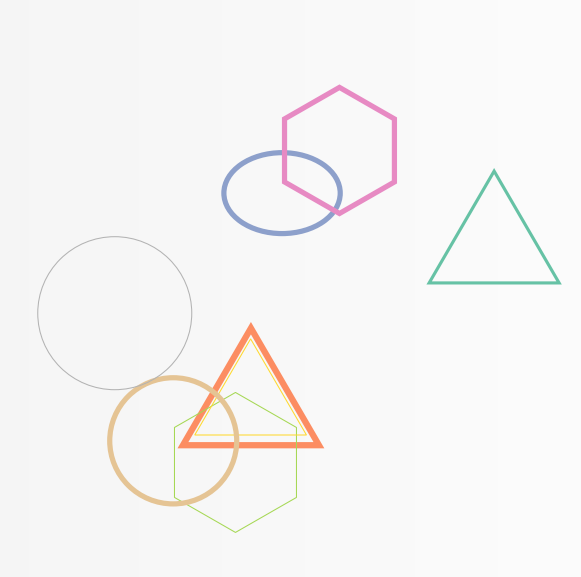[{"shape": "triangle", "thickness": 1.5, "radius": 0.65, "center": [0.85, 0.574]}, {"shape": "triangle", "thickness": 3, "radius": 0.68, "center": [0.432, 0.296]}, {"shape": "oval", "thickness": 2.5, "radius": 0.5, "center": [0.485, 0.665]}, {"shape": "hexagon", "thickness": 2.5, "radius": 0.55, "center": [0.584, 0.739]}, {"shape": "hexagon", "thickness": 0.5, "radius": 0.61, "center": [0.405, 0.198]}, {"shape": "triangle", "thickness": 0.5, "radius": 0.55, "center": [0.431, 0.301]}, {"shape": "circle", "thickness": 2.5, "radius": 0.55, "center": [0.298, 0.236]}, {"shape": "circle", "thickness": 0.5, "radius": 0.66, "center": [0.197, 0.457]}]